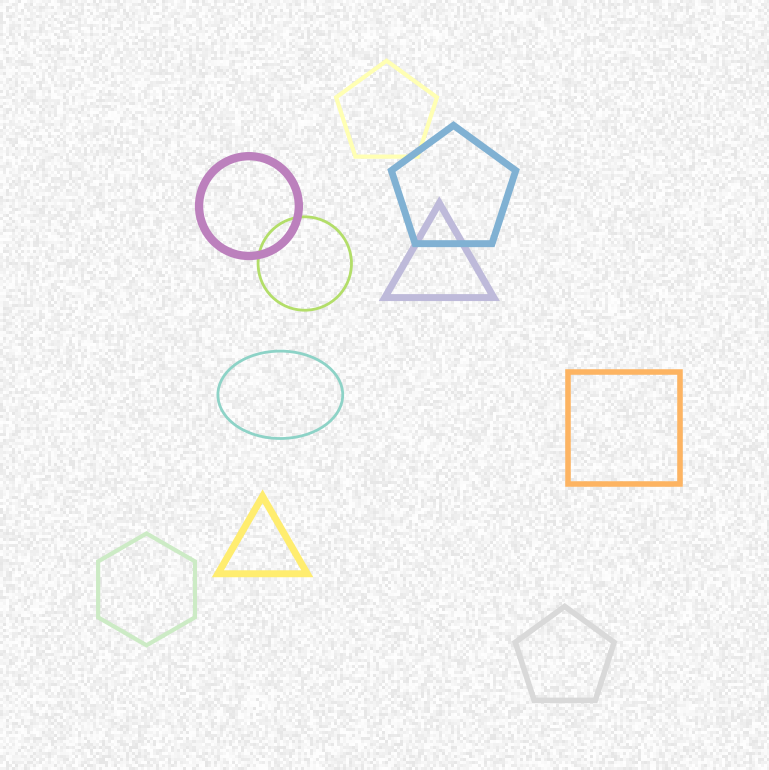[{"shape": "oval", "thickness": 1, "radius": 0.41, "center": [0.364, 0.487]}, {"shape": "pentagon", "thickness": 1.5, "radius": 0.34, "center": [0.502, 0.852]}, {"shape": "triangle", "thickness": 2.5, "radius": 0.41, "center": [0.571, 0.654]}, {"shape": "pentagon", "thickness": 2.5, "radius": 0.42, "center": [0.589, 0.752]}, {"shape": "square", "thickness": 2, "radius": 0.36, "center": [0.811, 0.444]}, {"shape": "circle", "thickness": 1, "radius": 0.3, "center": [0.396, 0.658]}, {"shape": "pentagon", "thickness": 2, "radius": 0.34, "center": [0.733, 0.145]}, {"shape": "circle", "thickness": 3, "radius": 0.32, "center": [0.323, 0.732]}, {"shape": "hexagon", "thickness": 1.5, "radius": 0.36, "center": [0.19, 0.235]}, {"shape": "triangle", "thickness": 2.5, "radius": 0.34, "center": [0.341, 0.288]}]